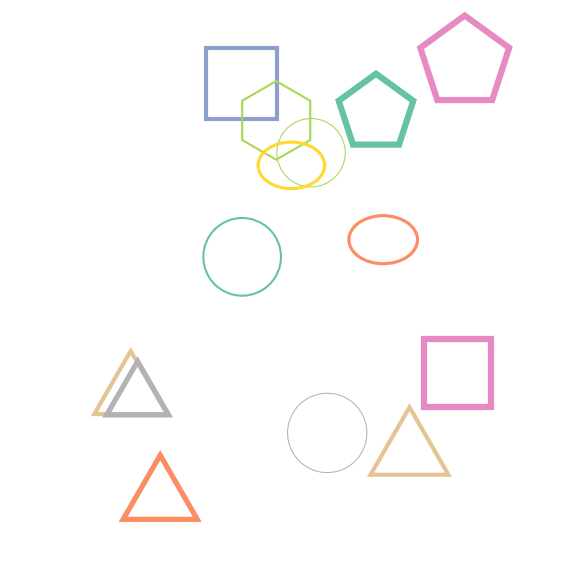[{"shape": "pentagon", "thickness": 3, "radius": 0.34, "center": [0.651, 0.804]}, {"shape": "circle", "thickness": 1, "radius": 0.34, "center": [0.419, 0.554]}, {"shape": "oval", "thickness": 1.5, "radius": 0.3, "center": [0.664, 0.584]}, {"shape": "triangle", "thickness": 2.5, "radius": 0.37, "center": [0.277, 0.137]}, {"shape": "square", "thickness": 2, "radius": 0.31, "center": [0.419, 0.855]}, {"shape": "pentagon", "thickness": 3, "radius": 0.4, "center": [0.805, 0.891]}, {"shape": "square", "thickness": 3, "radius": 0.29, "center": [0.792, 0.353]}, {"shape": "circle", "thickness": 0.5, "radius": 0.3, "center": [0.539, 0.735]}, {"shape": "hexagon", "thickness": 1, "radius": 0.34, "center": [0.478, 0.791]}, {"shape": "oval", "thickness": 1.5, "radius": 0.29, "center": [0.504, 0.713]}, {"shape": "triangle", "thickness": 2, "radius": 0.39, "center": [0.709, 0.216]}, {"shape": "triangle", "thickness": 2, "radius": 0.36, "center": [0.226, 0.319]}, {"shape": "circle", "thickness": 0.5, "radius": 0.34, "center": [0.567, 0.249]}, {"shape": "triangle", "thickness": 2.5, "radius": 0.31, "center": [0.238, 0.312]}]